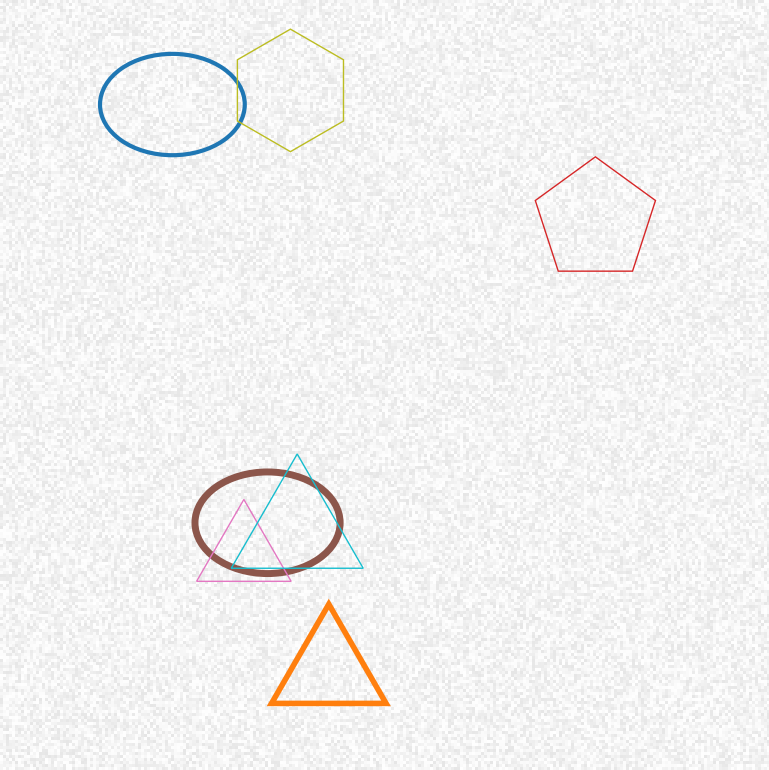[{"shape": "oval", "thickness": 1.5, "radius": 0.47, "center": [0.224, 0.864]}, {"shape": "triangle", "thickness": 2, "radius": 0.43, "center": [0.427, 0.129]}, {"shape": "pentagon", "thickness": 0.5, "radius": 0.41, "center": [0.773, 0.714]}, {"shape": "oval", "thickness": 2.5, "radius": 0.47, "center": [0.347, 0.321]}, {"shape": "triangle", "thickness": 0.5, "radius": 0.35, "center": [0.317, 0.28]}, {"shape": "hexagon", "thickness": 0.5, "radius": 0.4, "center": [0.377, 0.883]}, {"shape": "triangle", "thickness": 0.5, "radius": 0.49, "center": [0.386, 0.311]}]